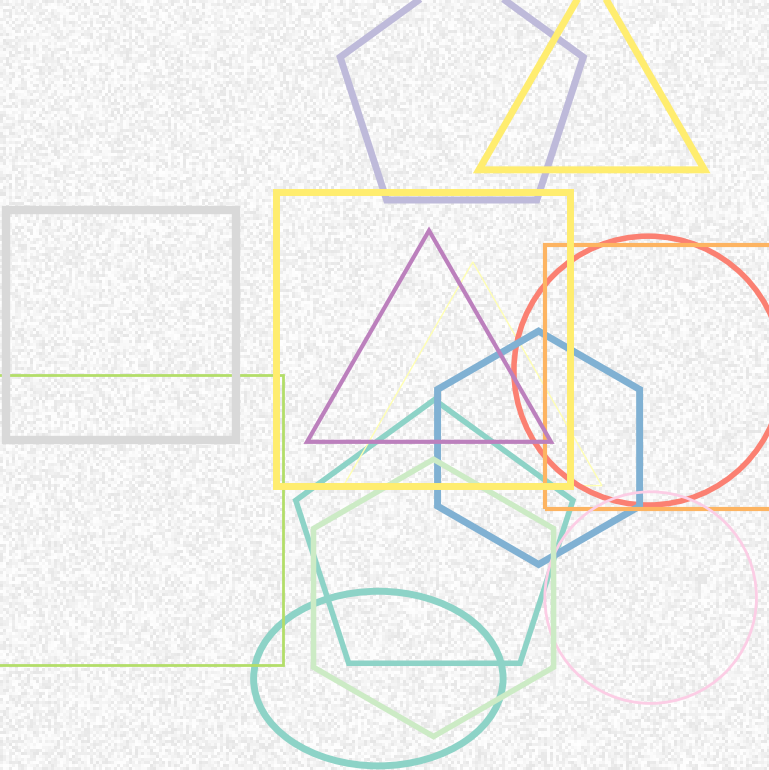[{"shape": "oval", "thickness": 2.5, "radius": 0.81, "center": [0.491, 0.119]}, {"shape": "pentagon", "thickness": 2, "radius": 0.95, "center": [0.564, 0.292]}, {"shape": "triangle", "thickness": 0.5, "radius": 0.97, "center": [0.614, 0.466]}, {"shape": "pentagon", "thickness": 2.5, "radius": 0.83, "center": [0.6, 0.875]}, {"shape": "circle", "thickness": 2, "radius": 0.87, "center": [0.842, 0.519]}, {"shape": "hexagon", "thickness": 2.5, "radius": 0.76, "center": [0.699, 0.418]}, {"shape": "square", "thickness": 1.5, "radius": 0.86, "center": [0.879, 0.51]}, {"shape": "square", "thickness": 1, "radius": 0.94, "center": [0.18, 0.325]}, {"shape": "circle", "thickness": 1, "radius": 0.69, "center": [0.845, 0.224]}, {"shape": "square", "thickness": 3, "radius": 0.75, "center": [0.157, 0.578]}, {"shape": "triangle", "thickness": 1.5, "radius": 0.91, "center": [0.557, 0.518]}, {"shape": "hexagon", "thickness": 2, "radius": 0.9, "center": [0.563, 0.223]}, {"shape": "square", "thickness": 2.5, "radius": 0.95, "center": [0.55, 0.56]}, {"shape": "triangle", "thickness": 2.5, "radius": 0.85, "center": [0.768, 0.864]}]